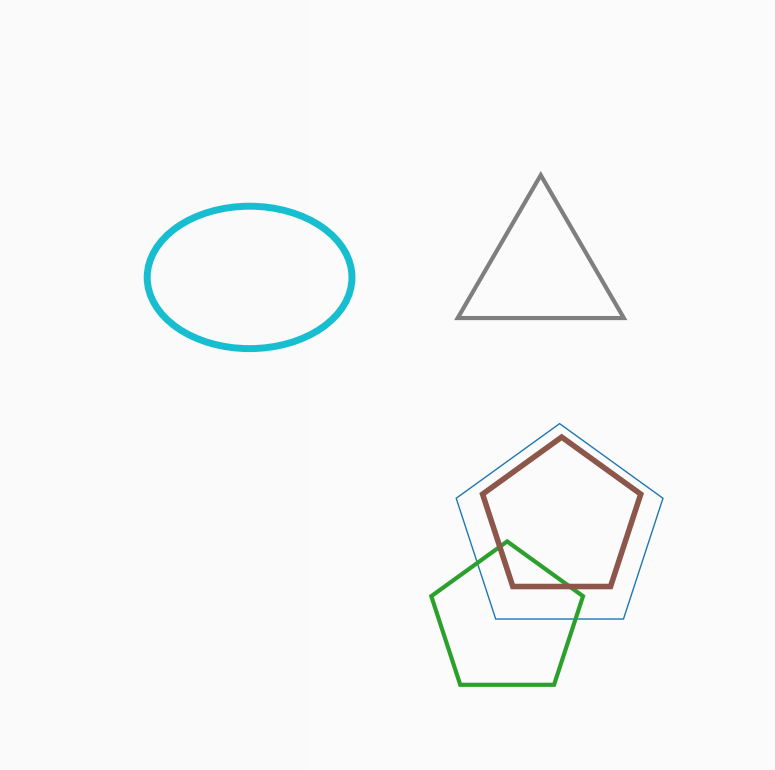[{"shape": "pentagon", "thickness": 0.5, "radius": 0.7, "center": [0.722, 0.31]}, {"shape": "pentagon", "thickness": 1.5, "radius": 0.51, "center": [0.654, 0.194]}, {"shape": "pentagon", "thickness": 2, "radius": 0.54, "center": [0.725, 0.325]}, {"shape": "triangle", "thickness": 1.5, "radius": 0.62, "center": [0.698, 0.649]}, {"shape": "oval", "thickness": 2.5, "radius": 0.66, "center": [0.322, 0.64]}]